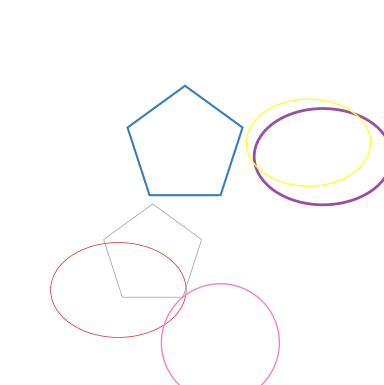[{"shape": "oval", "thickness": 0.5, "radius": 0.88, "center": [0.307, 0.247]}, {"shape": "pentagon", "thickness": 1.5, "radius": 0.79, "center": [0.481, 0.62]}, {"shape": "oval", "thickness": 2, "radius": 0.89, "center": [0.839, 0.593]}, {"shape": "oval", "thickness": 1, "radius": 0.81, "center": [0.801, 0.629]}, {"shape": "circle", "thickness": 1, "radius": 0.77, "center": [0.572, 0.11]}, {"shape": "pentagon", "thickness": 0.5, "radius": 0.67, "center": [0.396, 0.336]}]